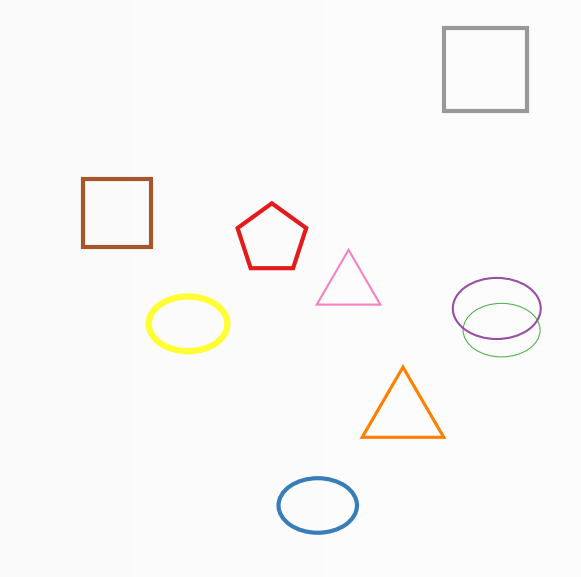[{"shape": "pentagon", "thickness": 2, "radius": 0.31, "center": [0.468, 0.585]}, {"shape": "oval", "thickness": 2, "radius": 0.34, "center": [0.547, 0.124]}, {"shape": "oval", "thickness": 0.5, "radius": 0.33, "center": [0.863, 0.428]}, {"shape": "oval", "thickness": 1, "radius": 0.38, "center": [0.855, 0.465]}, {"shape": "triangle", "thickness": 1.5, "radius": 0.41, "center": [0.693, 0.282]}, {"shape": "oval", "thickness": 3, "radius": 0.34, "center": [0.323, 0.438]}, {"shape": "square", "thickness": 2, "radius": 0.29, "center": [0.202, 0.63]}, {"shape": "triangle", "thickness": 1, "radius": 0.32, "center": [0.6, 0.503]}, {"shape": "square", "thickness": 2, "radius": 0.36, "center": [0.835, 0.879]}]